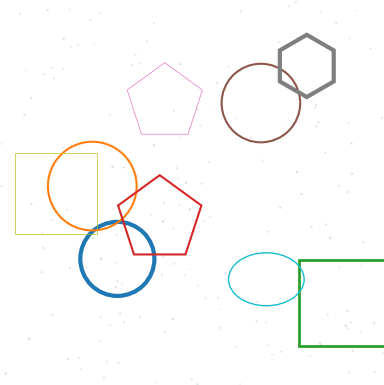[{"shape": "circle", "thickness": 3, "radius": 0.48, "center": [0.305, 0.328]}, {"shape": "circle", "thickness": 1.5, "radius": 0.58, "center": [0.24, 0.517]}, {"shape": "square", "thickness": 2, "radius": 0.56, "center": [0.888, 0.214]}, {"shape": "pentagon", "thickness": 1.5, "radius": 0.57, "center": [0.415, 0.431]}, {"shape": "circle", "thickness": 1.5, "radius": 0.51, "center": [0.678, 0.732]}, {"shape": "pentagon", "thickness": 0.5, "radius": 0.51, "center": [0.428, 0.734]}, {"shape": "hexagon", "thickness": 3, "radius": 0.4, "center": [0.797, 0.829]}, {"shape": "square", "thickness": 0.5, "radius": 0.53, "center": [0.146, 0.497]}, {"shape": "oval", "thickness": 1, "radius": 0.49, "center": [0.692, 0.275]}]